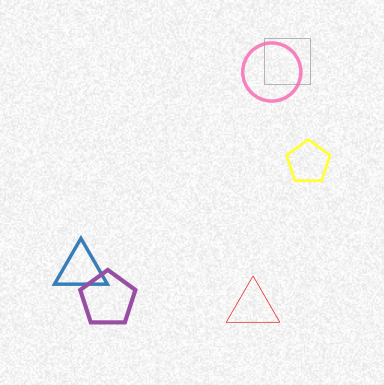[{"shape": "triangle", "thickness": 0.5, "radius": 0.4, "center": [0.657, 0.203]}, {"shape": "triangle", "thickness": 2.5, "radius": 0.4, "center": [0.21, 0.302]}, {"shape": "pentagon", "thickness": 3, "radius": 0.38, "center": [0.28, 0.224]}, {"shape": "pentagon", "thickness": 2, "radius": 0.3, "center": [0.801, 0.578]}, {"shape": "circle", "thickness": 2.5, "radius": 0.38, "center": [0.706, 0.813]}, {"shape": "square", "thickness": 0.5, "radius": 0.3, "center": [0.746, 0.84]}]